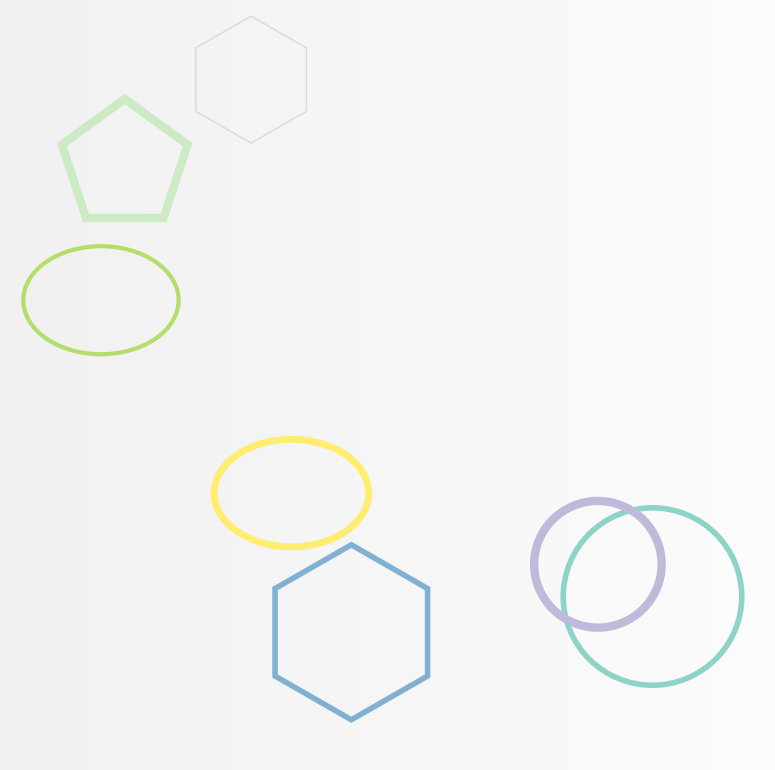[{"shape": "circle", "thickness": 2, "radius": 0.58, "center": [0.842, 0.225]}, {"shape": "circle", "thickness": 3, "radius": 0.41, "center": [0.771, 0.267]}, {"shape": "hexagon", "thickness": 2, "radius": 0.57, "center": [0.453, 0.179]}, {"shape": "oval", "thickness": 1.5, "radius": 0.5, "center": [0.13, 0.61]}, {"shape": "hexagon", "thickness": 0.5, "radius": 0.41, "center": [0.324, 0.897]}, {"shape": "pentagon", "thickness": 3, "radius": 0.43, "center": [0.161, 0.786]}, {"shape": "oval", "thickness": 2.5, "radius": 0.5, "center": [0.376, 0.36]}]